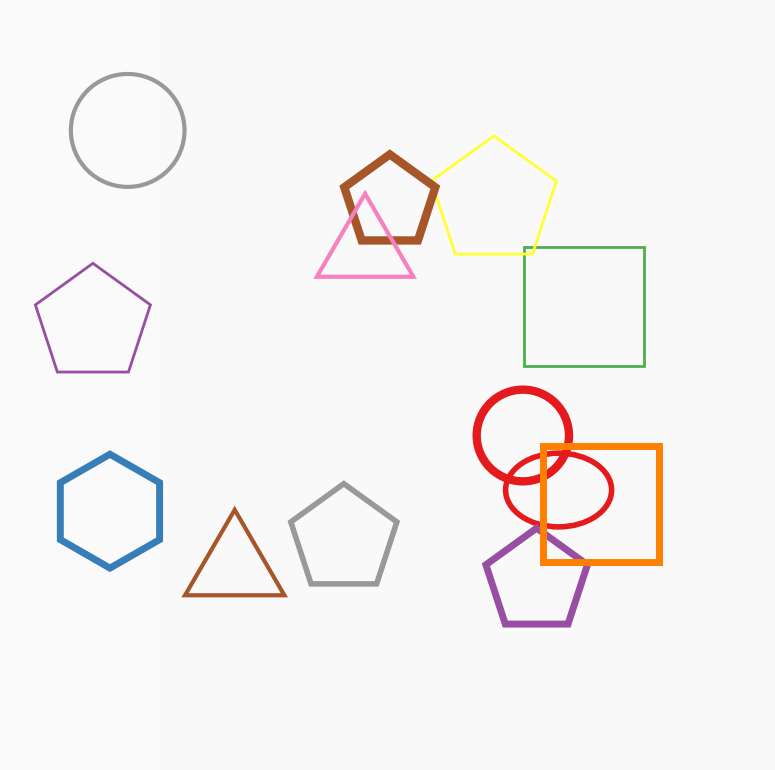[{"shape": "oval", "thickness": 2, "radius": 0.34, "center": [0.721, 0.364]}, {"shape": "circle", "thickness": 3, "radius": 0.3, "center": [0.675, 0.434]}, {"shape": "hexagon", "thickness": 2.5, "radius": 0.37, "center": [0.142, 0.336]}, {"shape": "square", "thickness": 1, "radius": 0.39, "center": [0.753, 0.602]}, {"shape": "pentagon", "thickness": 1, "radius": 0.39, "center": [0.12, 0.58]}, {"shape": "pentagon", "thickness": 2.5, "radius": 0.34, "center": [0.692, 0.245]}, {"shape": "square", "thickness": 2.5, "radius": 0.38, "center": [0.775, 0.346]}, {"shape": "pentagon", "thickness": 1, "radius": 0.42, "center": [0.637, 0.739]}, {"shape": "pentagon", "thickness": 3, "radius": 0.31, "center": [0.503, 0.738]}, {"shape": "triangle", "thickness": 1.5, "radius": 0.37, "center": [0.303, 0.264]}, {"shape": "triangle", "thickness": 1.5, "radius": 0.36, "center": [0.471, 0.677]}, {"shape": "pentagon", "thickness": 2, "radius": 0.36, "center": [0.444, 0.3]}, {"shape": "circle", "thickness": 1.5, "radius": 0.37, "center": [0.165, 0.831]}]